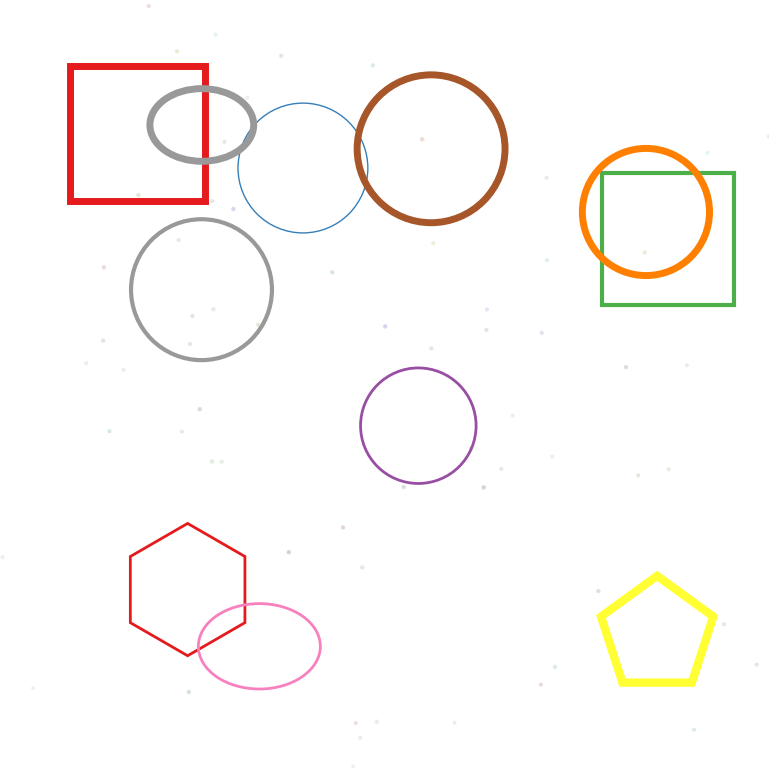[{"shape": "square", "thickness": 2.5, "radius": 0.44, "center": [0.179, 0.827]}, {"shape": "hexagon", "thickness": 1, "radius": 0.43, "center": [0.244, 0.234]}, {"shape": "circle", "thickness": 0.5, "radius": 0.42, "center": [0.393, 0.782]}, {"shape": "square", "thickness": 1.5, "radius": 0.43, "center": [0.868, 0.689]}, {"shape": "circle", "thickness": 1, "radius": 0.38, "center": [0.543, 0.447]}, {"shape": "circle", "thickness": 2.5, "radius": 0.41, "center": [0.839, 0.725]}, {"shape": "pentagon", "thickness": 3, "radius": 0.38, "center": [0.853, 0.176]}, {"shape": "circle", "thickness": 2.5, "radius": 0.48, "center": [0.56, 0.807]}, {"shape": "oval", "thickness": 1, "radius": 0.4, "center": [0.337, 0.161]}, {"shape": "circle", "thickness": 1.5, "radius": 0.46, "center": [0.262, 0.624]}, {"shape": "oval", "thickness": 2.5, "radius": 0.34, "center": [0.262, 0.838]}]